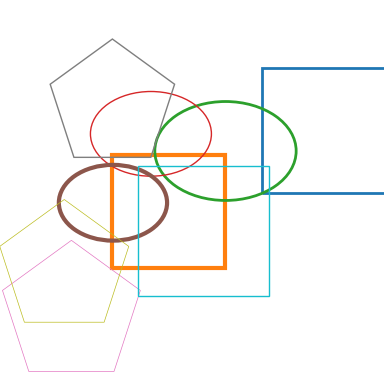[{"shape": "square", "thickness": 2, "radius": 0.82, "center": [0.844, 0.661]}, {"shape": "square", "thickness": 3, "radius": 0.73, "center": [0.439, 0.45]}, {"shape": "oval", "thickness": 2, "radius": 0.92, "center": [0.586, 0.608]}, {"shape": "oval", "thickness": 1, "radius": 0.79, "center": [0.392, 0.652]}, {"shape": "oval", "thickness": 3, "radius": 0.7, "center": [0.293, 0.473]}, {"shape": "pentagon", "thickness": 0.5, "radius": 0.94, "center": [0.185, 0.187]}, {"shape": "pentagon", "thickness": 1, "radius": 0.85, "center": [0.292, 0.729]}, {"shape": "pentagon", "thickness": 0.5, "radius": 0.88, "center": [0.167, 0.306]}, {"shape": "square", "thickness": 1, "radius": 0.85, "center": [0.529, 0.4]}]